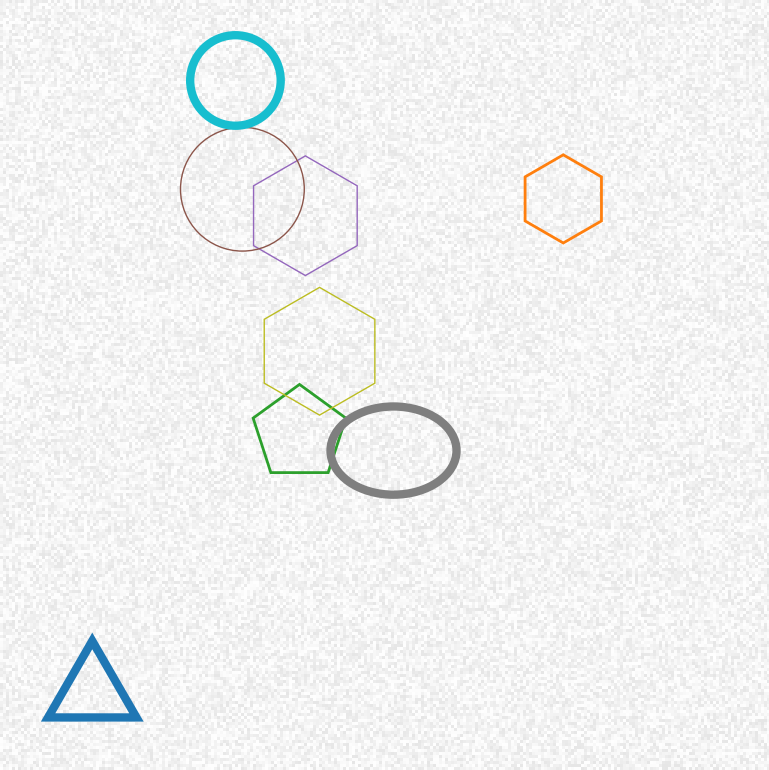[{"shape": "triangle", "thickness": 3, "radius": 0.33, "center": [0.12, 0.101]}, {"shape": "hexagon", "thickness": 1, "radius": 0.29, "center": [0.732, 0.742]}, {"shape": "pentagon", "thickness": 1, "radius": 0.32, "center": [0.389, 0.437]}, {"shape": "hexagon", "thickness": 0.5, "radius": 0.39, "center": [0.397, 0.72]}, {"shape": "circle", "thickness": 0.5, "radius": 0.4, "center": [0.315, 0.754]}, {"shape": "oval", "thickness": 3, "radius": 0.41, "center": [0.511, 0.415]}, {"shape": "hexagon", "thickness": 0.5, "radius": 0.41, "center": [0.415, 0.544]}, {"shape": "circle", "thickness": 3, "radius": 0.29, "center": [0.306, 0.895]}]